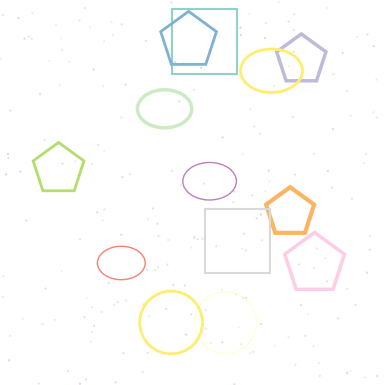[{"shape": "square", "thickness": 1.5, "radius": 0.42, "center": [0.532, 0.893]}, {"shape": "circle", "thickness": 0.5, "radius": 0.4, "center": [0.586, 0.162]}, {"shape": "pentagon", "thickness": 2.5, "radius": 0.34, "center": [0.783, 0.845]}, {"shape": "oval", "thickness": 1, "radius": 0.31, "center": [0.315, 0.317]}, {"shape": "pentagon", "thickness": 2, "radius": 0.38, "center": [0.49, 0.894]}, {"shape": "pentagon", "thickness": 3, "radius": 0.33, "center": [0.754, 0.448]}, {"shape": "pentagon", "thickness": 2, "radius": 0.35, "center": [0.152, 0.561]}, {"shape": "pentagon", "thickness": 2.5, "radius": 0.41, "center": [0.817, 0.315]}, {"shape": "square", "thickness": 1.5, "radius": 0.42, "center": [0.617, 0.374]}, {"shape": "oval", "thickness": 1, "radius": 0.35, "center": [0.544, 0.529]}, {"shape": "oval", "thickness": 2.5, "radius": 0.35, "center": [0.428, 0.717]}, {"shape": "oval", "thickness": 2, "radius": 0.4, "center": [0.705, 0.816]}, {"shape": "circle", "thickness": 2, "radius": 0.41, "center": [0.444, 0.162]}]